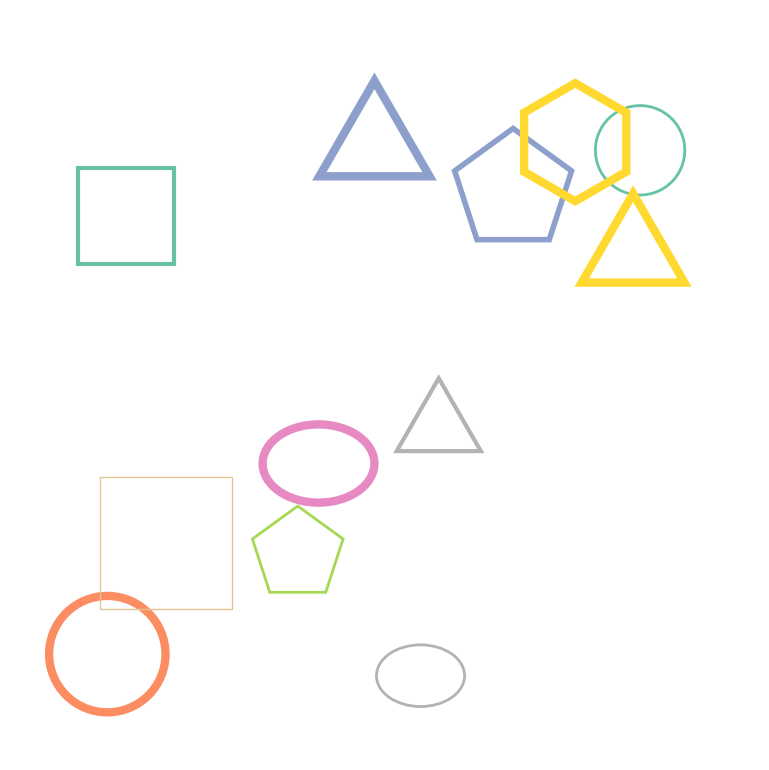[{"shape": "square", "thickness": 1.5, "radius": 0.31, "center": [0.164, 0.719]}, {"shape": "circle", "thickness": 1, "radius": 0.29, "center": [0.831, 0.805]}, {"shape": "circle", "thickness": 3, "radius": 0.38, "center": [0.139, 0.15]}, {"shape": "triangle", "thickness": 3, "radius": 0.41, "center": [0.486, 0.812]}, {"shape": "pentagon", "thickness": 2, "radius": 0.4, "center": [0.666, 0.753]}, {"shape": "oval", "thickness": 3, "radius": 0.36, "center": [0.414, 0.398]}, {"shape": "pentagon", "thickness": 1, "radius": 0.31, "center": [0.387, 0.281]}, {"shape": "triangle", "thickness": 3, "radius": 0.39, "center": [0.822, 0.672]}, {"shape": "hexagon", "thickness": 3, "radius": 0.38, "center": [0.747, 0.815]}, {"shape": "square", "thickness": 0.5, "radius": 0.43, "center": [0.215, 0.295]}, {"shape": "triangle", "thickness": 1.5, "radius": 0.32, "center": [0.57, 0.446]}, {"shape": "oval", "thickness": 1, "radius": 0.29, "center": [0.546, 0.122]}]